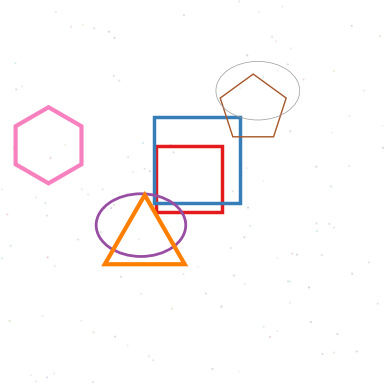[{"shape": "square", "thickness": 2.5, "radius": 0.43, "center": [0.49, 0.535]}, {"shape": "square", "thickness": 2.5, "radius": 0.56, "center": [0.512, 0.584]}, {"shape": "oval", "thickness": 2, "radius": 0.58, "center": [0.366, 0.415]}, {"shape": "triangle", "thickness": 3, "radius": 0.6, "center": [0.376, 0.374]}, {"shape": "pentagon", "thickness": 1, "radius": 0.45, "center": [0.658, 0.718]}, {"shape": "hexagon", "thickness": 3, "radius": 0.49, "center": [0.126, 0.623]}, {"shape": "oval", "thickness": 0.5, "radius": 0.54, "center": [0.67, 0.764]}]